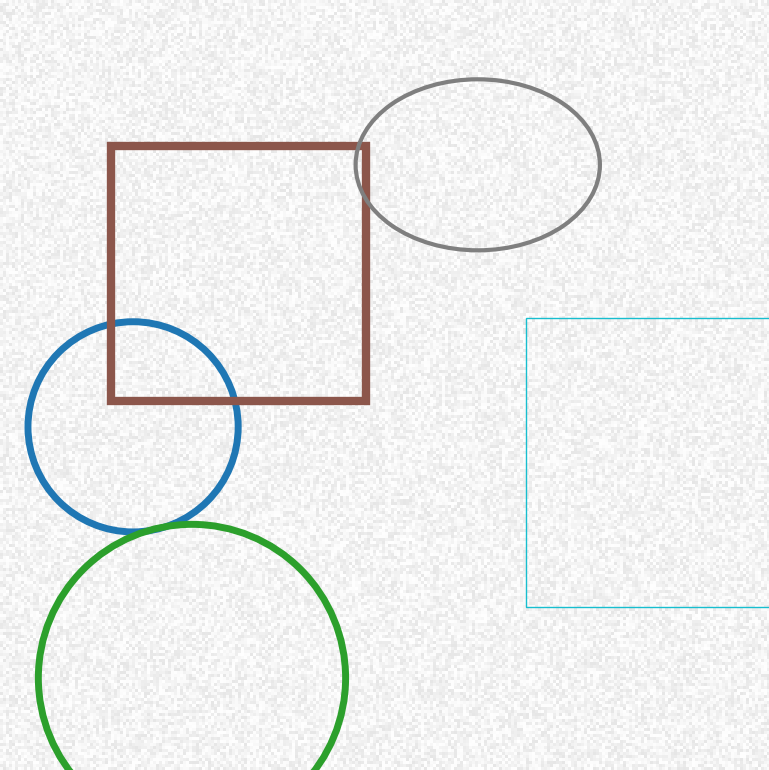[{"shape": "circle", "thickness": 2.5, "radius": 0.68, "center": [0.173, 0.446]}, {"shape": "circle", "thickness": 2.5, "radius": 1.0, "center": [0.249, 0.12]}, {"shape": "square", "thickness": 3, "radius": 0.83, "center": [0.31, 0.645]}, {"shape": "oval", "thickness": 1.5, "radius": 0.79, "center": [0.62, 0.786]}, {"shape": "square", "thickness": 0.5, "radius": 0.94, "center": [0.87, 0.399]}]